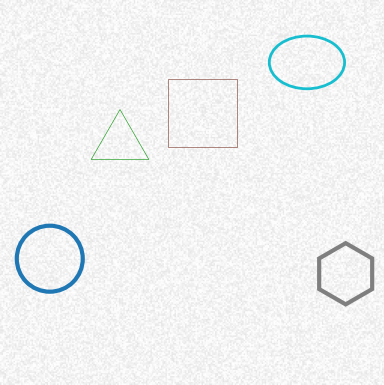[{"shape": "circle", "thickness": 3, "radius": 0.43, "center": [0.129, 0.328]}, {"shape": "triangle", "thickness": 0.5, "radius": 0.43, "center": [0.312, 0.629]}, {"shape": "square", "thickness": 0.5, "radius": 0.44, "center": [0.526, 0.707]}, {"shape": "hexagon", "thickness": 3, "radius": 0.4, "center": [0.898, 0.289]}, {"shape": "oval", "thickness": 2, "radius": 0.49, "center": [0.797, 0.838]}]